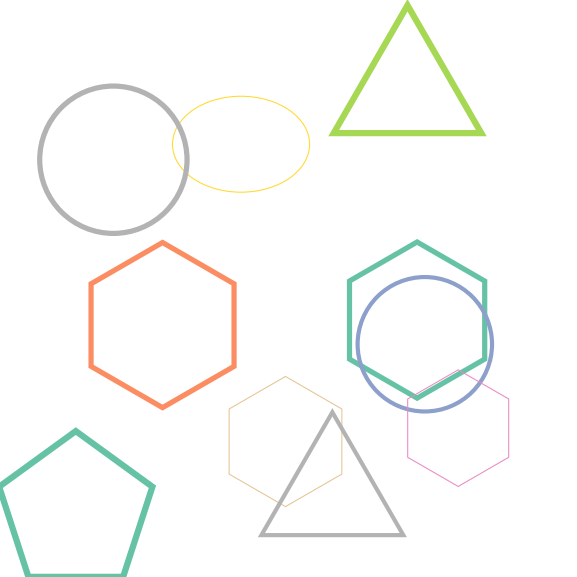[{"shape": "hexagon", "thickness": 2.5, "radius": 0.68, "center": [0.722, 0.445]}, {"shape": "pentagon", "thickness": 3, "radius": 0.7, "center": [0.131, 0.113]}, {"shape": "hexagon", "thickness": 2.5, "radius": 0.71, "center": [0.281, 0.436]}, {"shape": "circle", "thickness": 2, "radius": 0.58, "center": [0.736, 0.403]}, {"shape": "hexagon", "thickness": 0.5, "radius": 0.5, "center": [0.793, 0.258]}, {"shape": "triangle", "thickness": 3, "radius": 0.74, "center": [0.706, 0.842]}, {"shape": "oval", "thickness": 0.5, "radius": 0.59, "center": [0.417, 0.749]}, {"shape": "hexagon", "thickness": 0.5, "radius": 0.56, "center": [0.494, 0.235]}, {"shape": "triangle", "thickness": 2, "radius": 0.71, "center": [0.576, 0.143]}, {"shape": "circle", "thickness": 2.5, "radius": 0.64, "center": [0.196, 0.723]}]